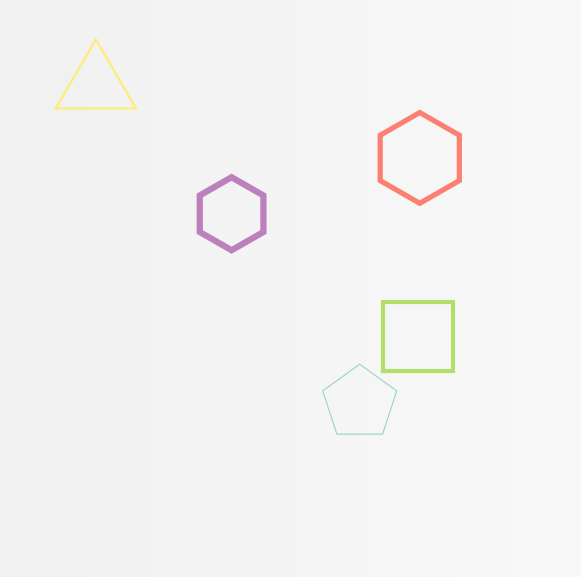[{"shape": "pentagon", "thickness": 0.5, "radius": 0.33, "center": [0.619, 0.302]}, {"shape": "hexagon", "thickness": 2.5, "radius": 0.39, "center": [0.722, 0.726]}, {"shape": "square", "thickness": 2, "radius": 0.3, "center": [0.719, 0.417]}, {"shape": "hexagon", "thickness": 3, "radius": 0.32, "center": [0.398, 0.629]}, {"shape": "triangle", "thickness": 1, "radius": 0.4, "center": [0.165, 0.851]}]